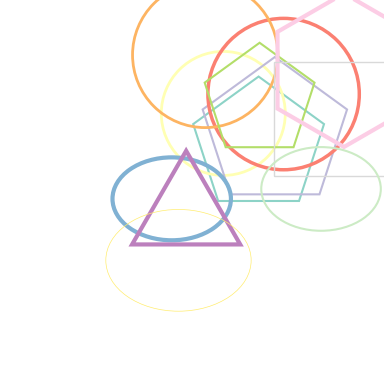[{"shape": "pentagon", "thickness": 1.5, "radius": 0.89, "center": [0.672, 0.622]}, {"shape": "circle", "thickness": 2, "radius": 0.81, "center": [0.58, 0.705]}, {"shape": "pentagon", "thickness": 1.5, "radius": 0.99, "center": [0.714, 0.655]}, {"shape": "circle", "thickness": 2.5, "radius": 0.98, "center": [0.737, 0.756]}, {"shape": "oval", "thickness": 3, "radius": 0.77, "center": [0.446, 0.484]}, {"shape": "circle", "thickness": 2, "radius": 0.94, "center": [0.533, 0.857]}, {"shape": "pentagon", "thickness": 1.5, "radius": 0.75, "center": [0.674, 0.739]}, {"shape": "hexagon", "thickness": 3, "radius": 1.0, "center": [0.893, 0.818]}, {"shape": "square", "thickness": 1, "radius": 0.74, "center": [0.859, 0.691]}, {"shape": "triangle", "thickness": 3, "radius": 0.81, "center": [0.484, 0.446]}, {"shape": "oval", "thickness": 1.5, "radius": 0.78, "center": [0.834, 0.509]}, {"shape": "oval", "thickness": 0.5, "radius": 0.94, "center": [0.464, 0.324]}]